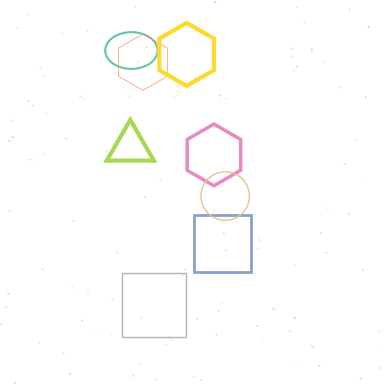[{"shape": "oval", "thickness": 1.5, "radius": 0.34, "center": [0.341, 0.869]}, {"shape": "hexagon", "thickness": 0.5, "radius": 0.37, "center": [0.371, 0.838]}, {"shape": "square", "thickness": 2, "radius": 0.37, "center": [0.579, 0.368]}, {"shape": "hexagon", "thickness": 2.5, "radius": 0.4, "center": [0.556, 0.598]}, {"shape": "triangle", "thickness": 3, "radius": 0.35, "center": [0.338, 0.618]}, {"shape": "hexagon", "thickness": 3, "radius": 0.41, "center": [0.485, 0.859]}, {"shape": "circle", "thickness": 1, "radius": 0.32, "center": [0.585, 0.491]}, {"shape": "square", "thickness": 1, "radius": 0.42, "center": [0.399, 0.207]}]